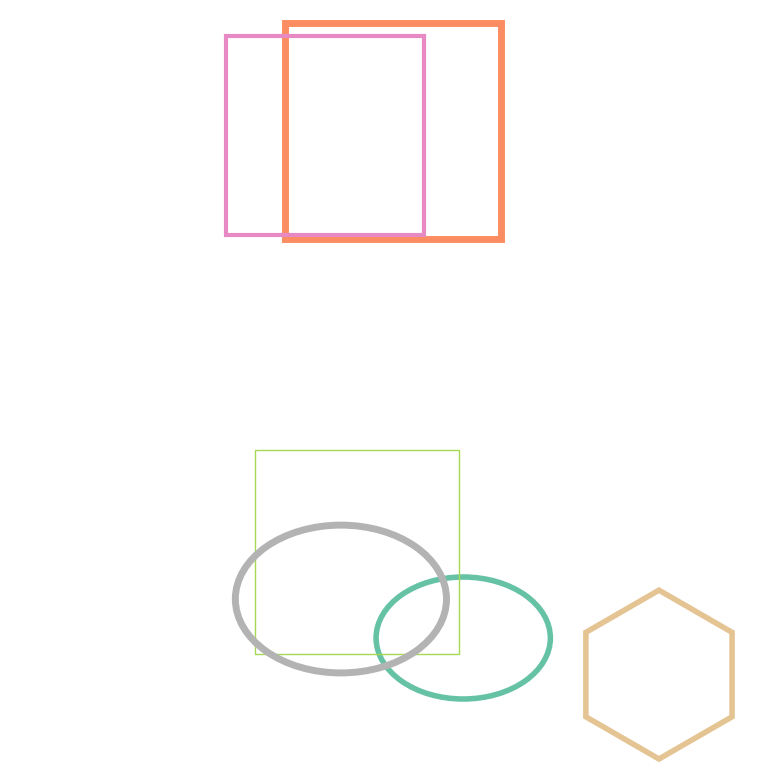[{"shape": "oval", "thickness": 2, "radius": 0.57, "center": [0.602, 0.171]}, {"shape": "square", "thickness": 2.5, "radius": 0.7, "center": [0.511, 0.829]}, {"shape": "square", "thickness": 1.5, "radius": 0.65, "center": [0.422, 0.824]}, {"shape": "square", "thickness": 0.5, "radius": 0.66, "center": [0.464, 0.283]}, {"shape": "hexagon", "thickness": 2, "radius": 0.55, "center": [0.856, 0.124]}, {"shape": "oval", "thickness": 2.5, "radius": 0.69, "center": [0.443, 0.222]}]